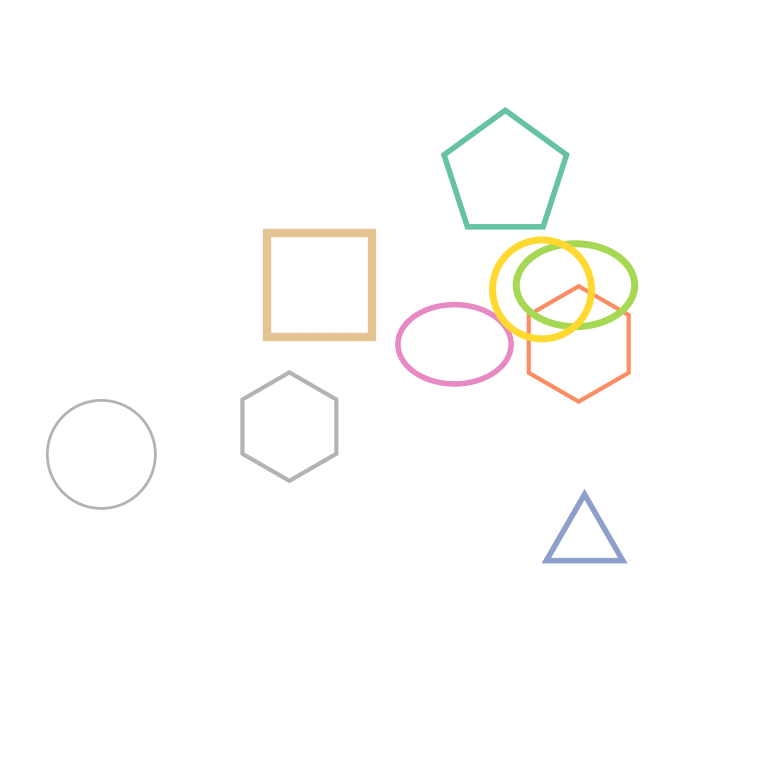[{"shape": "pentagon", "thickness": 2, "radius": 0.42, "center": [0.656, 0.773]}, {"shape": "hexagon", "thickness": 1.5, "radius": 0.37, "center": [0.752, 0.553]}, {"shape": "triangle", "thickness": 2, "radius": 0.29, "center": [0.759, 0.301]}, {"shape": "oval", "thickness": 2, "radius": 0.37, "center": [0.59, 0.553]}, {"shape": "oval", "thickness": 2.5, "radius": 0.38, "center": [0.747, 0.63]}, {"shape": "circle", "thickness": 2.5, "radius": 0.32, "center": [0.704, 0.624]}, {"shape": "square", "thickness": 3, "radius": 0.34, "center": [0.415, 0.63]}, {"shape": "hexagon", "thickness": 1.5, "radius": 0.35, "center": [0.376, 0.446]}, {"shape": "circle", "thickness": 1, "radius": 0.35, "center": [0.132, 0.41]}]